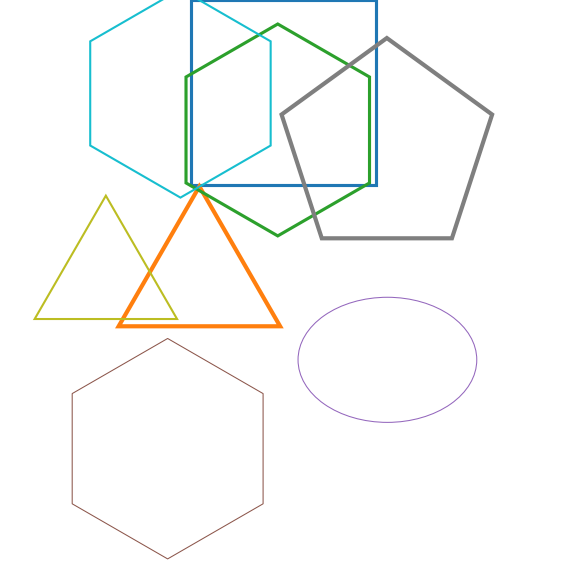[{"shape": "square", "thickness": 1.5, "radius": 0.8, "center": [0.49, 0.839]}, {"shape": "triangle", "thickness": 2, "radius": 0.81, "center": [0.345, 0.515]}, {"shape": "hexagon", "thickness": 1.5, "radius": 0.92, "center": [0.481, 0.774]}, {"shape": "oval", "thickness": 0.5, "radius": 0.77, "center": [0.671, 0.376]}, {"shape": "hexagon", "thickness": 0.5, "radius": 0.95, "center": [0.29, 0.222]}, {"shape": "pentagon", "thickness": 2, "radius": 0.96, "center": [0.67, 0.742]}, {"shape": "triangle", "thickness": 1, "radius": 0.71, "center": [0.183, 0.518]}, {"shape": "hexagon", "thickness": 1, "radius": 0.9, "center": [0.312, 0.837]}]